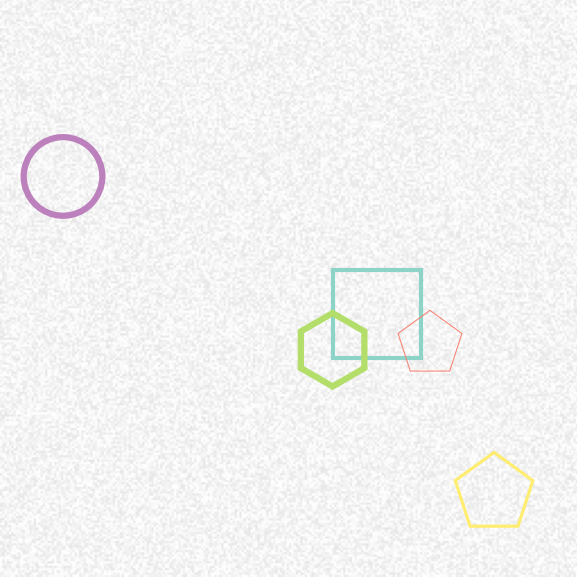[{"shape": "square", "thickness": 2, "radius": 0.38, "center": [0.653, 0.455]}, {"shape": "pentagon", "thickness": 0.5, "radius": 0.29, "center": [0.745, 0.404]}, {"shape": "hexagon", "thickness": 3, "radius": 0.32, "center": [0.576, 0.393]}, {"shape": "circle", "thickness": 3, "radius": 0.34, "center": [0.109, 0.694]}, {"shape": "pentagon", "thickness": 1.5, "radius": 0.35, "center": [0.855, 0.145]}]